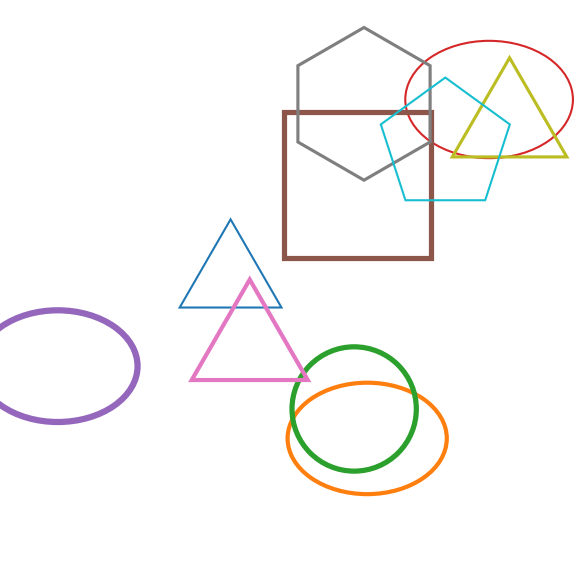[{"shape": "triangle", "thickness": 1, "radius": 0.51, "center": [0.399, 0.518]}, {"shape": "oval", "thickness": 2, "radius": 0.69, "center": [0.636, 0.24]}, {"shape": "circle", "thickness": 2.5, "radius": 0.54, "center": [0.613, 0.291]}, {"shape": "oval", "thickness": 1, "radius": 0.73, "center": [0.847, 0.827]}, {"shape": "oval", "thickness": 3, "radius": 0.69, "center": [0.1, 0.365]}, {"shape": "square", "thickness": 2.5, "radius": 0.63, "center": [0.619, 0.679]}, {"shape": "triangle", "thickness": 2, "radius": 0.58, "center": [0.432, 0.399]}, {"shape": "hexagon", "thickness": 1.5, "radius": 0.66, "center": [0.63, 0.819]}, {"shape": "triangle", "thickness": 1.5, "radius": 0.57, "center": [0.882, 0.785]}, {"shape": "pentagon", "thickness": 1, "radius": 0.59, "center": [0.771, 0.747]}]